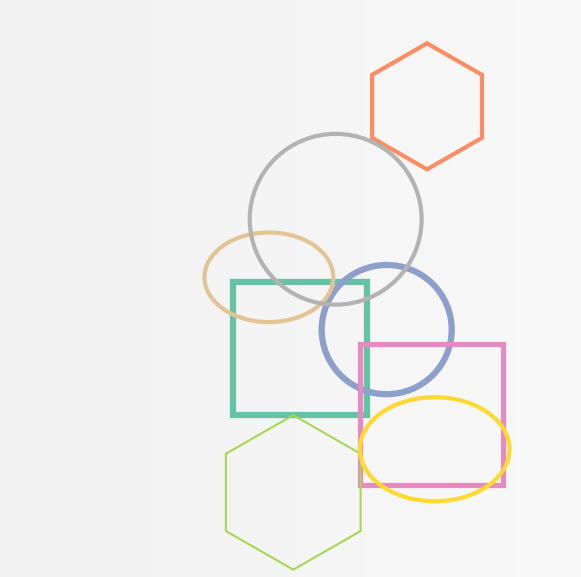[{"shape": "square", "thickness": 3, "radius": 0.58, "center": [0.517, 0.395]}, {"shape": "hexagon", "thickness": 2, "radius": 0.55, "center": [0.735, 0.815]}, {"shape": "circle", "thickness": 3, "radius": 0.56, "center": [0.665, 0.428]}, {"shape": "square", "thickness": 2.5, "radius": 0.61, "center": [0.742, 0.281]}, {"shape": "hexagon", "thickness": 1, "radius": 0.67, "center": [0.505, 0.146]}, {"shape": "oval", "thickness": 2, "radius": 0.64, "center": [0.748, 0.221]}, {"shape": "oval", "thickness": 2, "radius": 0.55, "center": [0.463, 0.519]}, {"shape": "circle", "thickness": 2, "radius": 0.74, "center": [0.578, 0.619]}]